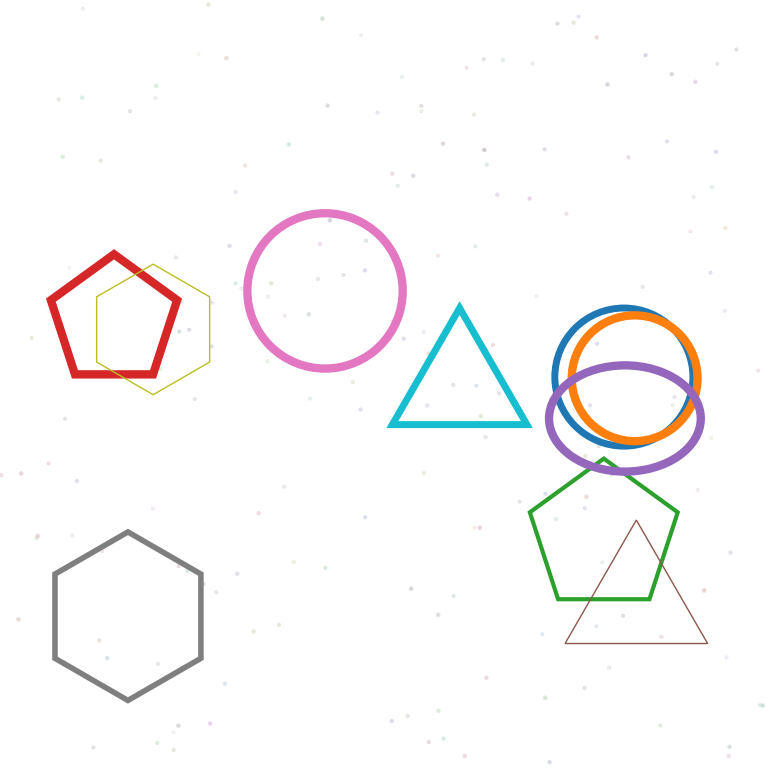[{"shape": "circle", "thickness": 2.5, "radius": 0.45, "center": [0.81, 0.51]}, {"shape": "circle", "thickness": 3, "radius": 0.41, "center": [0.824, 0.509]}, {"shape": "pentagon", "thickness": 1.5, "radius": 0.5, "center": [0.784, 0.303]}, {"shape": "pentagon", "thickness": 3, "radius": 0.43, "center": [0.148, 0.584]}, {"shape": "oval", "thickness": 3, "radius": 0.49, "center": [0.812, 0.457]}, {"shape": "triangle", "thickness": 0.5, "radius": 0.53, "center": [0.826, 0.218]}, {"shape": "circle", "thickness": 3, "radius": 0.5, "center": [0.422, 0.622]}, {"shape": "hexagon", "thickness": 2, "radius": 0.55, "center": [0.166, 0.2]}, {"shape": "hexagon", "thickness": 0.5, "radius": 0.42, "center": [0.199, 0.572]}, {"shape": "triangle", "thickness": 2.5, "radius": 0.5, "center": [0.597, 0.499]}]